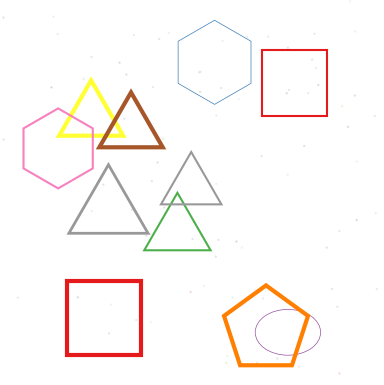[{"shape": "square", "thickness": 1.5, "radius": 0.43, "center": [0.765, 0.784]}, {"shape": "square", "thickness": 3, "radius": 0.48, "center": [0.27, 0.174]}, {"shape": "hexagon", "thickness": 0.5, "radius": 0.55, "center": [0.557, 0.838]}, {"shape": "triangle", "thickness": 1.5, "radius": 0.5, "center": [0.461, 0.4]}, {"shape": "oval", "thickness": 0.5, "radius": 0.42, "center": [0.748, 0.137]}, {"shape": "pentagon", "thickness": 3, "radius": 0.57, "center": [0.691, 0.144]}, {"shape": "triangle", "thickness": 3, "radius": 0.48, "center": [0.237, 0.695]}, {"shape": "triangle", "thickness": 3, "radius": 0.48, "center": [0.34, 0.665]}, {"shape": "hexagon", "thickness": 1.5, "radius": 0.52, "center": [0.151, 0.615]}, {"shape": "triangle", "thickness": 2, "radius": 0.59, "center": [0.282, 0.453]}, {"shape": "triangle", "thickness": 1.5, "radius": 0.45, "center": [0.497, 0.515]}]